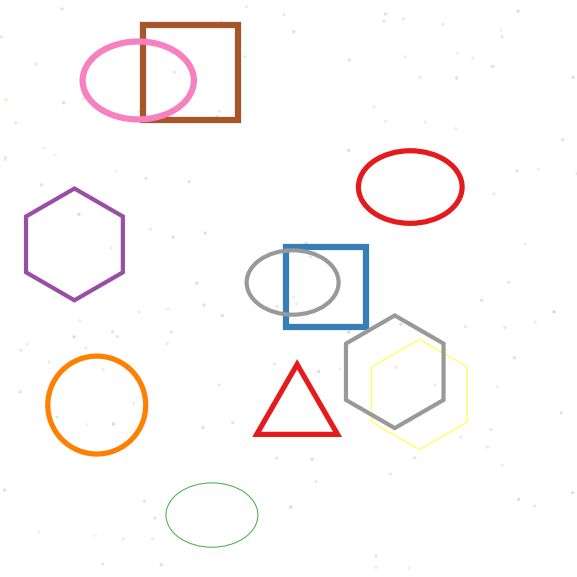[{"shape": "oval", "thickness": 2.5, "radius": 0.45, "center": [0.71, 0.675]}, {"shape": "triangle", "thickness": 2.5, "radius": 0.4, "center": [0.514, 0.287]}, {"shape": "square", "thickness": 3, "radius": 0.35, "center": [0.565, 0.503]}, {"shape": "oval", "thickness": 0.5, "radius": 0.4, "center": [0.367, 0.107]}, {"shape": "hexagon", "thickness": 2, "radius": 0.48, "center": [0.129, 0.576]}, {"shape": "circle", "thickness": 2.5, "radius": 0.42, "center": [0.168, 0.298]}, {"shape": "hexagon", "thickness": 0.5, "radius": 0.48, "center": [0.726, 0.316]}, {"shape": "square", "thickness": 3, "radius": 0.41, "center": [0.329, 0.873]}, {"shape": "oval", "thickness": 3, "radius": 0.48, "center": [0.239, 0.86]}, {"shape": "oval", "thickness": 2, "radius": 0.4, "center": [0.507, 0.51]}, {"shape": "hexagon", "thickness": 2, "radius": 0.49, "center": [0.684, 0.355]}]